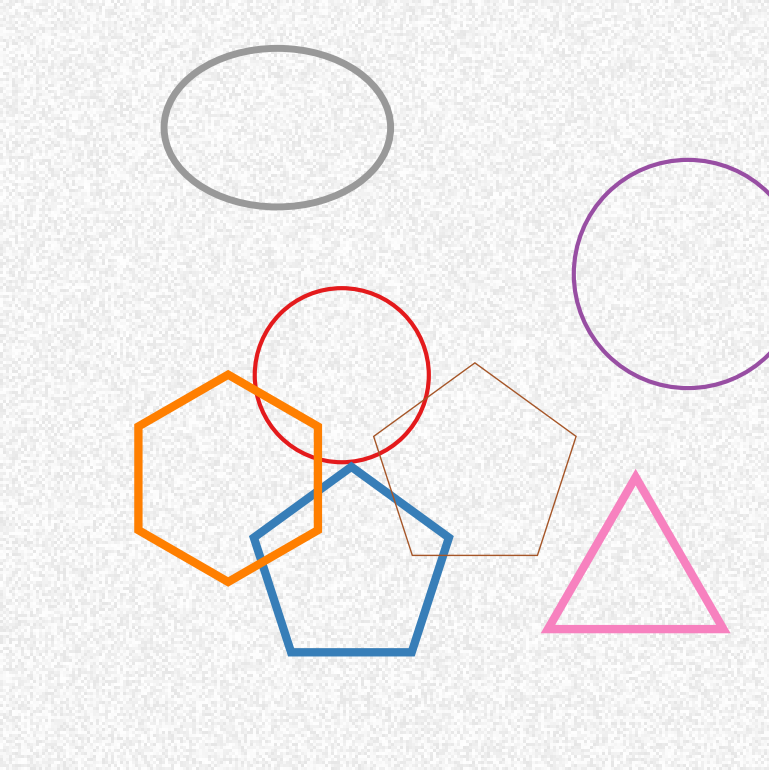[{"shape": "circle", "thickness": 1.5, "radius": 0.57, "center": [0.444, 0.513]}, {"shape": "pentagon", "thickness": 3, "radius": 0.67, "center": [0.456, 0.261]}, {"shape": "circle", "thickness": 1.5, "radius": 0.74, "center": [0.893, 0.644]}, {"shape": "hexagon", "thickness": 3, "radius": 0.67, "center": [0.296, 0.379]}, {"shape": "pentagon", "thickness": 0.5, "radius": 0.69, "center": [0.617, 0.391]}, {"shape": "triangle", "thickness": 3, "radius": 0.66, "center": [0.826, 0.249]}, {"shape": "oval", "thickness": 2.5, "radius": 0.74, "center": [0.36, 0.834]}]